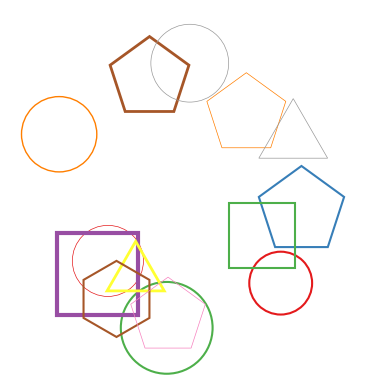[{"shape": "circle", "thickness": 1.5, "radius": 0.41, "center": [0.729, 0.265]}, {"shape": "circle", "thickness": 0.5, "radius": 0.46, "center": [0.28, 0.322]}, {"shape": "pentagon", "thickness": 1.5, "radius": 0.58, "center": [0.783, 0.452]}, {"shape": "square", "thickness": 1.5, "radius": 0.42, "center": [0.68, 0.389]}, {"shape": "circle", "thickness": 1.5, "radius": 0.6, "center": [0.433, 0.148]}, {"shape": "square", "thickness": 3, "radius": 0.53, "center": [0.253, 0.288]}, {"shape": "circle", "thickness": 1, "radius": 0.49, "center": [0.154, 0.651]}, {"shape": "pentagon", "thickness": 0.5, "radius": 0.54, "center": [0.64, 0.703]}, {"shape": "triangle", "thickness": 2, "radius": 0.43, "center": [0.352, 0.287]}, {"shape": "pentagon", "thickness": 2, "radius": 0.54, "center": [0.388, 0.797]}, {"shape": "hexagon", "thickness": 1.5, "radius": 0.49, "center": [0.303, 0.224]}, {"shape": "pentagon", "thickness": 0.5, "radius": 0.51, "center": [0.436, 0.178]}, {"shape": "triangle", "thickness": 0.5, "radius": 0.52, "center": [0.762, 0.641]}, {"shape": "circle", "thickness": 0.5, "radius": 0.51, "center": [0.493, 0.836]}]